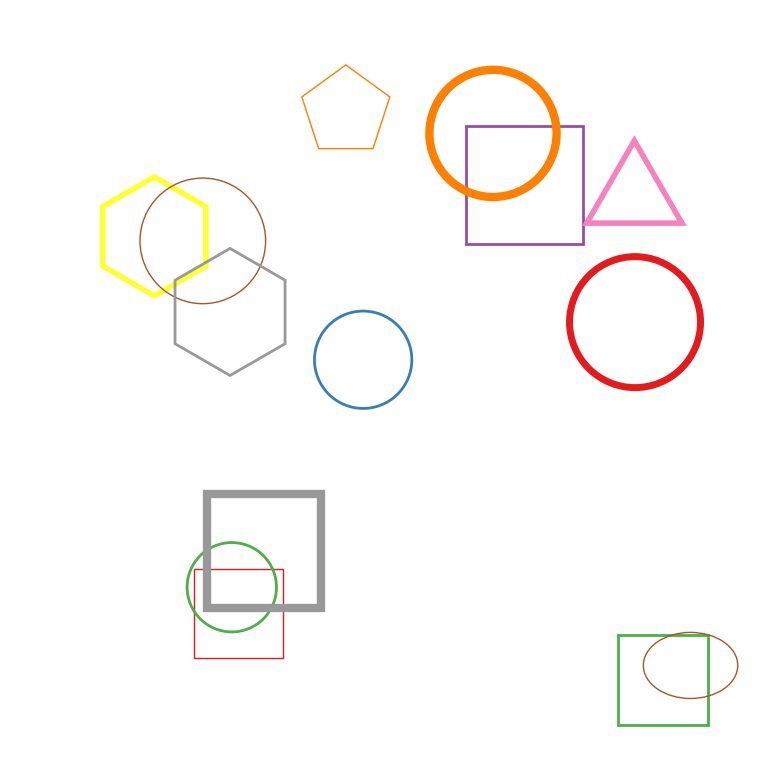[{"shape": "circle", "thickness": 2.5, "radius": 0.43, "center": [0.825, 0.582]}, {"shape": "square", "thickness": 0.5, "radius": 0.29, "center": [0.31, 0.203]}, {"shape": "circle", "thickness": 1, "radius": 0.32, "center": [0.472, 0.533]}, {"shape": "square", "thickness": 1, "radius": 0.29, "center": [0.861, 0.117]}, {"shape": "circle", "thickness": 1, "radius": 0.29, "center": [0.301, 0.237]}, {"shape": "square", "thickness": 1, "radius": 0.38, "center": [0.681, 0.76]}, {"shape": "pentagon", "thickness": 0.5, "radius": 0.3, "center": [0.449, 0.856]}, {"shape": "circle", "thickness": 3, "radius": 0.41, "center": [0.64, 0.827]}, {"shape": "hexagon", "thickness": 2, "radius": 0.39, "center": [0.2, 0.693]}, {"shape": "circle", "thickness": 0.5, "radius": 0.41, "center": [0.263, 0.687]}, {"shape": "oval", "thickness": 0.5, "radius": 0.31, "center": [0.897, 0.136]}, {"shape": "triangle", "thickness": 2, "radius": 0.36, "center": [0.824, 0.746]}, {"shape": "square", "thickness": 3, "radius": 0.37, "center": [0.343, 0.284]}, {"shape": "hexagon", "thickness": 1, "radius": 0.41, "center": [0.299, 0.595]}]